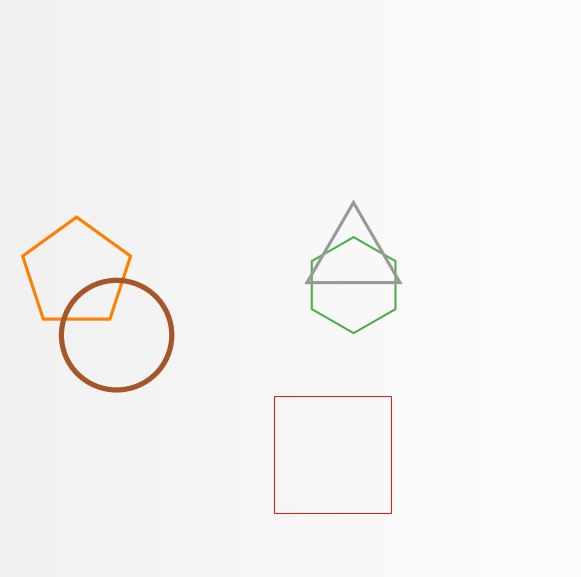[{"shape": "square", "thickness": 0.5, "radius": 0.51, "center": [0.572, 0.213]}, {"shape": "hexagon", "thickness": 1, "radius": 0.42, "center": [0.608, 0.505]}, {"shape": "pentagon", "thickness": 1.5, "radius": 0.49, "center": [0.132, 0.526]}, {"shape": "circle", "thickness": 2.5, "radius": 0.47, "center": [0.201, 0.419]}, {"shape": "triangle", "thickness": 1.5, "radius": 0.46, "center": [0.608, 0.556]}]